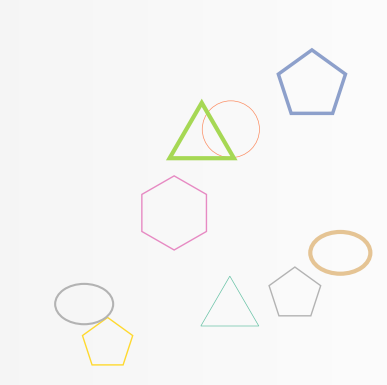[{"shape": "triangle", "thickness": 0.5, "radius": 0.43, "center": [0.593, 0.196]}, {"shape": "circle", "thickness": 0.5, "radius": 0.37, "center": [0.596, 0.664]}, {"shape": "pentagon", "thickness": 2.5, "radius": 0.46, "center": [0.805, 0.779]}, {"shape": "hexagon", "thickness": 1, "radius": 0.48, "center": [0.449, 0.447]}, {"shape": "triangle", "thickness": 3, "radius": 0.48, "center": [0.521, 0.637]}, {"shape": "pentagon", "thickness": 1, "radius": 0.34, "center": [0.278, 0.107]}, {"shape": "oval", "thickness": 3, "radius": 0.39, "center": [0.878, 0.343]}, {"shape": "pentagon", "thickness": 1, "radius": 0.35, "center": [0.761, 0.236]}, {"shape": "oval", "thickness": 1.5, "radius": 0.37, "center": [0.217, 0.21]}]